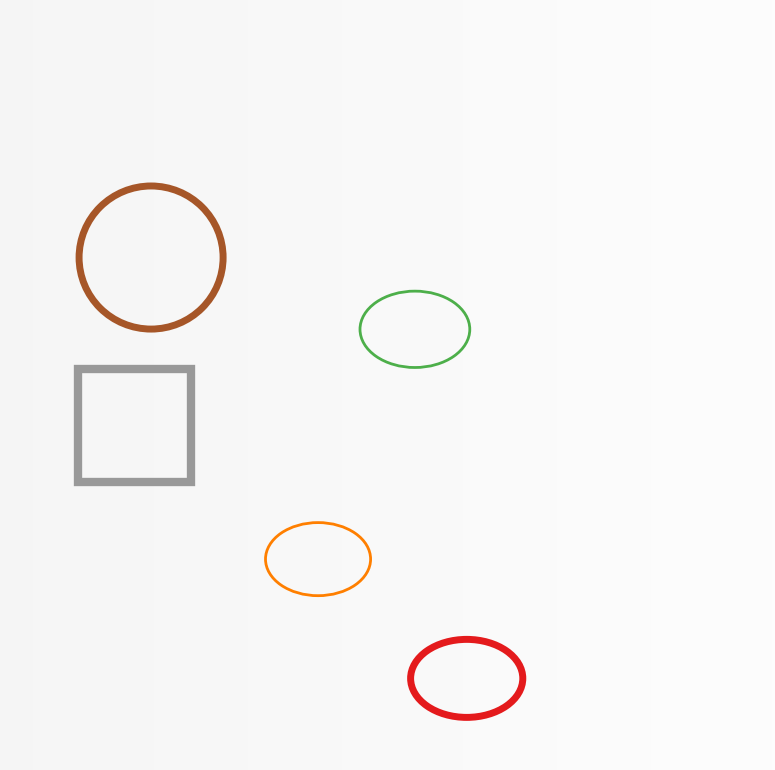[{"shape": "oval", "thickness": 2.5, "radius": 0.36, "center": [0.602, 0.119]}, {"shape": "oval", "thickness": 1, "radius": 0.35, "center": [0.535, 0.572]}, {"shape": "oval", "thickness": 1, "radius": 0.34, "center": [0.41, 0.274]}, {"shape": "circle", "thickness": 2.5, "radius": 0.46, "center": [0.195, 0.666]}, {"shape": "square", "thickness": 3, "radius": 0.37, "center": [0.174, 0.447]}]